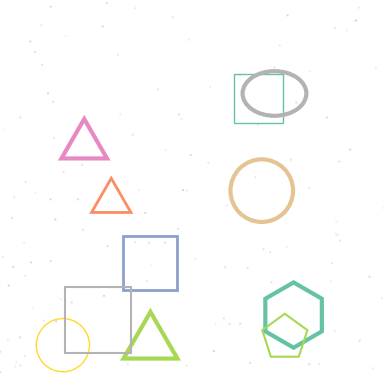[{"shape": "square", "thickness": 1, "radius": 0.32, "center": [0.67, 0.745]}, {"shape": "hexagon", "thickness": 3, "radius": 0.42, "center": [0.763, 0.182]}, {"shape": "triangle", "thickness": 2, "radius": 0.3, "center": [0.289, 0.478]}, {"shape": "square", "thickness": 2, "radius": 0.36, "center": [0.39, 0.317]}, {"shape": "triangle", "thickness": 3, "radius": 0.34, "center": [0.219, 0.623]}, {"shape": "pentagon", "thickness": 1.5, "radius": 0.31, "center": [0.74, 0.123]}, {"shape": "triangle", "thickness": 3, "radius": 0.4, "center": [0.391, 0.109]}, {"shape": "circle", "thickness": 1, "radius": 0.35, "center": [0.163, 0.103]}, {"shape": "circle", "thickness": 3, "radius": 0.41, "center": [0.68, 0.505]}, {"shape": "square", "thickness": 1.5, "radius": 0.43, "center": [0.255, 0.169]}, {"shape": "oval", "thickness": 3, "radius": 0.41, "center": [0.713, 0.757]}]